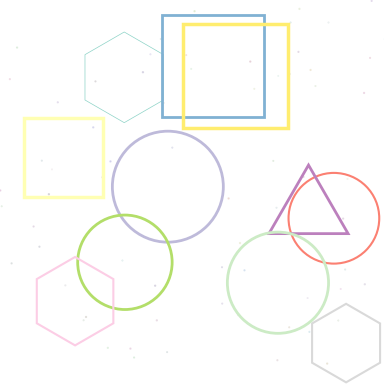[{"shape": "hexagon", "thickness": 0.5, "radius": 0.59, "center": [0.323, 0.799]}, {"shape": "square", "thickness": 2.5, "radius": 0.51, "center": [0.165, 0.591]}, {"shape": "circle", "thickness": 2, "radius": 0.72, "center": [0.436, 0.515]}, {"shape": "circle", "thickness": 1.5, "radius": 0.59, "center": [0.867, 0.433]}, {"shape": "square", "thickness": 2, "radius": 0.67, "center": [0.553, 0.829]}, {"shape": "circle", "thickness": 2, "radius": 0.61, "center": [0.324, 0.319]}, {"shape": "hexagon", "thickness": 1.5, "radius": 0.57, "center": [0.195, 0.218]}, {"shape": "hexagon", "thickness": 1.5, "radius": 0.51, "center": [0.899, 0.109]}, {"shape": "triangle", "thickness": 2, "radius": 0.59, "center": [0.801, 0.453]}, {"shape": "circle", "thickness": 2, "radius": 0.66, "center": [0.722, 0.266]}, {"shape": "square", "thickness": 2.5, "radius": 0.68, "center": [0.612, 0.802]}]